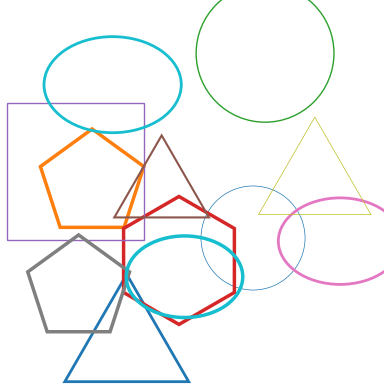[{"shape": "circle", "thickness": 0.5, "radius": 0.68, "center": [0.657, 0.382]}, {"shape": "triangle", "thickness": 2, "radius": 0.93, "center": [0.329, 0.102]}, {"shape": "pentagon", "thickness": 2.5, "radius": 0.71, "center": [0.239, 0.524]}, {"shape": "circle", "thickness": 1, "radius": 0.89, "center": [0.688, 0.862]}, {"shape": "hexagon", "thickness": 2.5, "radius": 0.83, "center": [0.465, 0.323]}, {"shape": "square", "thickness": 1, "radius": 0.89, "center": [0.197, 0.555]}, {"shape": "triangle", "thickness": 1.5, "radius": 0.71, "center": [0.42, 0.506]}, {"shape": "oval", "thickness": 2, "radius": 0.8, "center": [0.883, 0.374]}, {"shape": "pentagon", "thickness": 2.5, "radius": 0.69, "center": [0.204, 0.251]}, {"shape": "triangle", "thickness": 0.5, "radius": 0.84, "center": [0.818, 0.527]}, {"shape": "oval", "thickness": 2.5, "radius": 0.76, "center": [0.479, 0.281]}, {"shape": "oval", "thickness": 2, "radius": 0.89, "center": [0.293, 0.78]}]